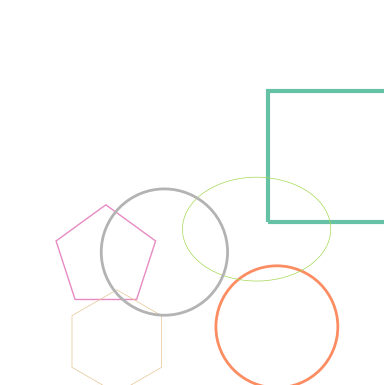[{"shape": "square", "thickness": 3, "radius": 0.85, "center": [0.866, 0.593]}, {"shape": "circle", "thickness": 2, "radius": 0.79, "center": [0.719, 0.151]}, {"shape": "pentagon", "thickness": 1, "radius": 0.68, "center": [0.275, 0.332]}, {"shape": "oval", "thickness": 0.5, "radius": 0.96, "center": [0.666, 0.405]}, {"shape": "hexagon", "thickness": 0.5, "radius": 0.67, "center": [0.303, 0.113]}, {"shape": "circle", "thickness": 2, "radius": 0.82, "center": [0.427, 0.345]}]